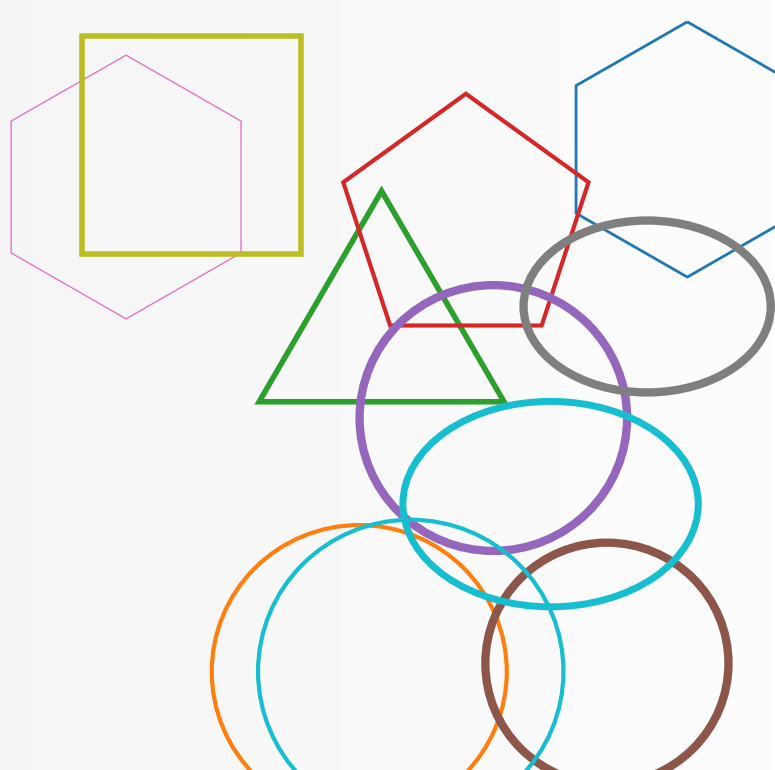[{"shape": "hexagon", "thickness": 1, "radius": 0.83, "center": [0.887, 0.806]}, {"shape": "circle", "thickness": 1.5, "radius": 0.95, "center": [0.464, 0.128]}, {"shape": "triangle", "thickness": 2, "radius": 0.91, "center": [0.492, 0.569]}, {"shape": "pentagon", "thickness": 1.5, "radius": 0.83, "center": [0.601, 0.712]}, {"shape": "circle", "thickness": 3, "radius": 0.86, "center": [0.637, 0.457]}, {"shape": "circle", "thickness": 3, "radius": 0.78, "center": [0.783, 0.138]}, {"shape": "hexagon", "thickness": 0.5, "radius": 0.86, "center": [0.163, 0.757]}, {"shape": "oval", "thickness": 3, "radius": 0.8, "center": [0.835, 0.602]}, {"shape": "square", "thickness": 2, "radius": 0.71, "center": [0.247, 0.812]}, {"shape": "circle", "thickness": 1.5, "radius": 0.99, "center": [0.53, 0.128]}, {"shape": "oval", "thickness": 2.5, "radius": 0.95, "center": [0.71, 0.345]}]